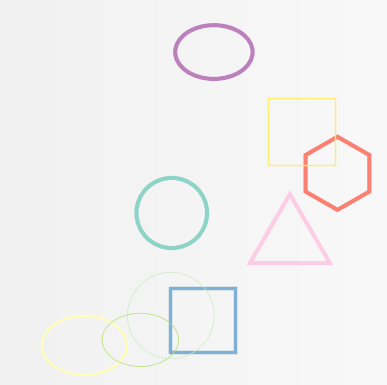[{"shape": "circle", "thickness": 3, "radius": 0.46, "center": [0.443, 0.447]}, {"shape": "oval", "thickness": 1.5, "radius": 0.55, "center": [0.217, 0.103]}, {"shape": "hexagon", "thickness": 3, "radius": 0.47, "center": [0.871, 0.55]}, {"shape": "square", "thickness": 2.5, "radius": 0.42, "center": [0.522, 0.169]}, {"shape": "oval", "thickness": 0.5, "radius": 0.49, "center": [0.362, 0.117]}, {"shape": "triangle", "thickness": 3, "radius": 0.6, "center": [0.748, 0.376]}, {"shape": "oval", "thickness": 3, "radius": 0.5, "center": [0.552, 0.865]}, {"shape": "circle", "thickness": 0.5, "radius": 0.56, "center": [0.441, 0.181]}, {"shape": "square", "thickness": 1, "radius": 0.43, "center": [0.779, 0.659]}]